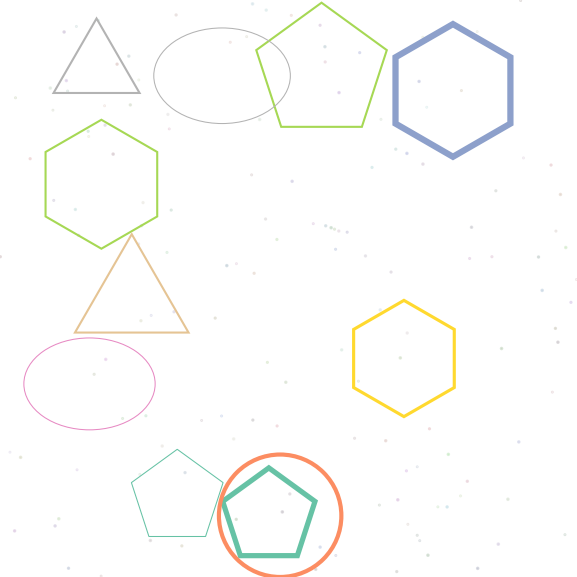[{"shape": "pentagon", "thickness": 0.5, "radius": 0.42, "center": [0.307, 0.138]}, {"shape": "pentagon", "thickness": 2.5, "radius": 0.42, "center": [0.466, 0.105]}, {"shape": "circle", "thickness": 2, "radius": 0.53, "center": [0.485, 0.106]}, {"shape": "hexagon", "thickness": 3, "radius": 0.57, "center": [0.784, 0.843]}, {"shape": "oval", "thickness": 0.5, "radius": 0.57, "center": [0.155, 0.334]}, {"shape": "pentagon", "thickness": 1, "radius": 0.59, "center": [0.557, 0.876]}, {"shape": "hexagon", "thickness": 1, "radius": 0.56, "center": [0.176, 0.68]}, {"shape": "hexagon", "thickness": 1.5, "radius": 0.5, "center": [0.699, 0.378]}, {"shape": "triangle", "thickness": 1, "radius": 0.57, "center": [0.228, 0.48]}, {"shape": "triangle", "thickness": 1, "radius": 0.43, "center": [0.167, 0.881]}, {"shape": "oval", "thickness": 0.5, "radius": 0.59, "center": [0.385, 0.868]}]